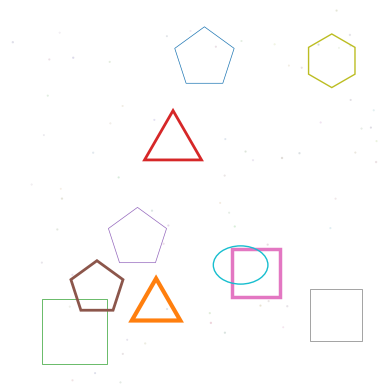[{"shape": "pentagon", "thickness": 0.5, "radius": 0.41, "center": [0.531, 0.849]}, {"shape": "triangle", "thickness": 3, "radius": 0.36, "center": [0.405, 0.204]}, {"shape": "square", "thickness": 0.5, "radius": 0.42, "center": [0.194, 0.14]}, {"shape": "triangle", "thickness": 2, "radius": 0.43, "center": [0.449, 0.627]}, {"shape": "pentagon", "thickness": 0.5, "radius": 0.4, "center": [0.357, 0.382]}, {"shape": "pentagon", "thickness": 2, "radius": 0.36, "center": [0.252, 0.252]}, {"shape": "square", "thickness": 2.5, "radius": 0.31, "center": [0.665, 0.291]}, {"shape": "square", "thickness": 0.5, "radius": 0.34, "center": [0.874, 0.182]}, {"shape": "hexagon", "thickness": 1, "radius": 0.35, "center": [0.862, 0.842]}, {"shape": "oval", "thickness": 1, "radius": 0.35, "center": [0.625, 0.312]}]